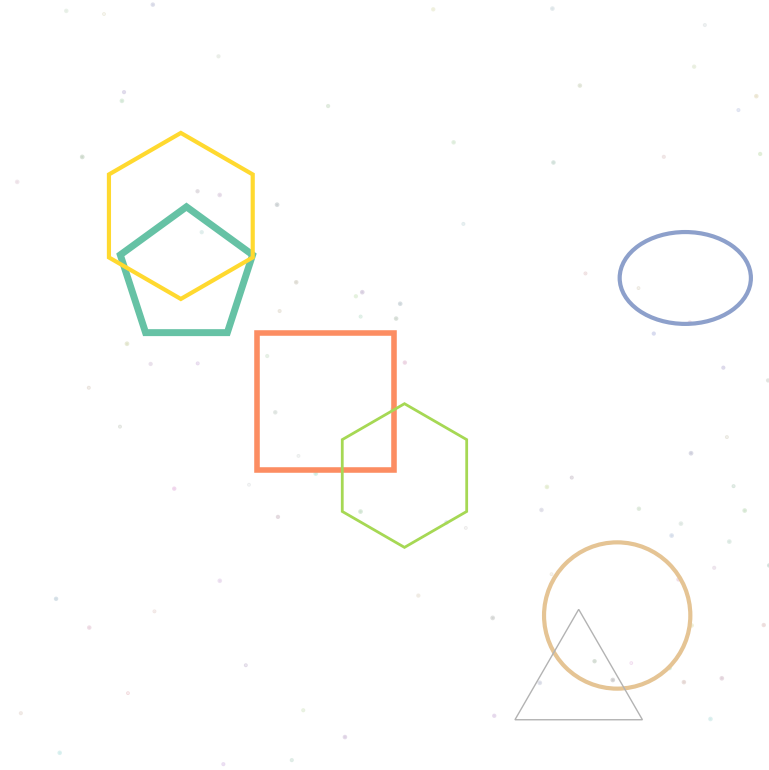[{"shape": "pentagon", "thickness": 2.5, "radius": 0.45, "center": [0.242, 0.641]}, {"shape": "square", "thickness": 2, "radius": 0.44, "center": [0.423, 0.479]}, {"shape": "oval", "thickness": 1.5, "radius": 0.43, "center": [0.89, 0.639]}, {"shape": "hexagon", "thickness": 1, "radius": 0.47, "center": [0.525, 0.382]}, {"shape": "hexagon", "thickness": 1.5, "radius": 0.54, "center": [0.235, 0.72]}, {"shape": "circle", "thickness": 1.5, "radius": 0.47, "center": [0.802, 0.201]}, {"shape": "triangle", "thickness": 0.5, "radius": 0.48, "center": [0.752, 0.113]}]